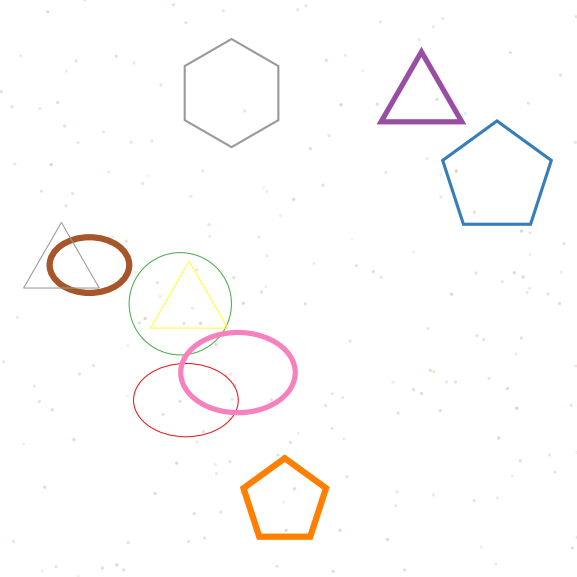[{"shape": "oval", "thickness": 0.5, "radius": 0.45, "center": [0.322, 0.306]}, {"shape": "pentagon", "thickness": 1.5, "radius": 0.49, "center": [0.861, 0.691]}, {"shape": "circle", "thickness": 0.5, "radius": 0.44, "center": [0.312, 0.473]}, {"shape": "triangle", "thickness": 2.5, "radius": 0.4, "center": [0.73, 0.829]}, {"shape": "pentagon", "thickness": 3, "radius": 0.38, "center": [0.493, 0.131]}, {"shape": "triangle", "thickness": 0.5, "radius": 0.39, "center": [0.327, 0.47]}, {"shape": "oval", "thickness": 3, "radius": 0.34, "center": [0.155, 0.54]}, {"shape": "oval", "thickness": 2.5, "radius": 0.5, "center": [0.412, 0.354]}, {"shape": "triangle", "thickness": 0.5, "radius": 0.38, "center": [0.106, 0.538]}, {"shape": "hexagon", "thickness": 1, "radius": 0.47, "center": [0.401, 0.838]}]